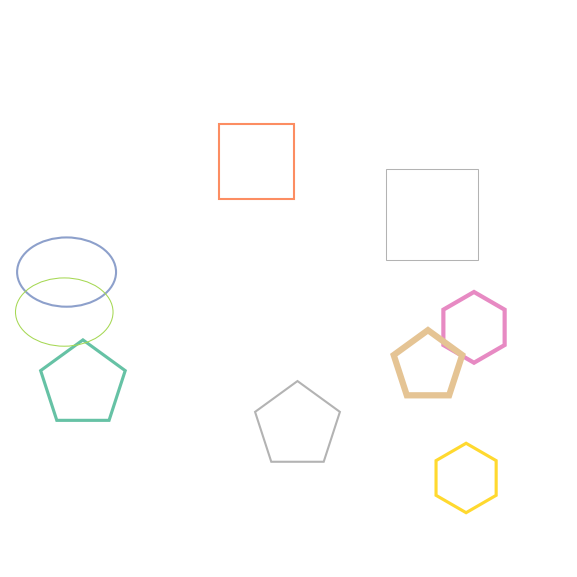[{"shape": "pentagon", "thickness": 1.5, "radius": 0.38, "center": [0.144, 0.334]}, {"shape": "square", "thickness": 1, "radius": 0.33, "center": [0.444, 0.719]}, {"shape": "oval", "thickness": 1, "radius": 0.43, "center": [0.115, 0.528]}, {"shape": "hexagon", "thickness": 2, "radius": 0.31, "center": [0.821, 0.432]}, {"shape": "oval", "thickness": 0.5, "radius": 0.42, "center": [0.111, 0.459]}, {"shape": "hexagon", "thickness": 1.5, "radius": 0.3, "center": [0.807, 0.171]}, {"shape": "pentagon", "thickness": 3, "radius": 0.31, "center": [0.741, 0.365]}, {"shape": "pentagon", "thickness": 1, "radius": 0.39, "center": [0.515, 0.262]}, {"shape": "square", "thickness": 0.5, "radius": 0.4, "center": [0.748, 0.628]}]